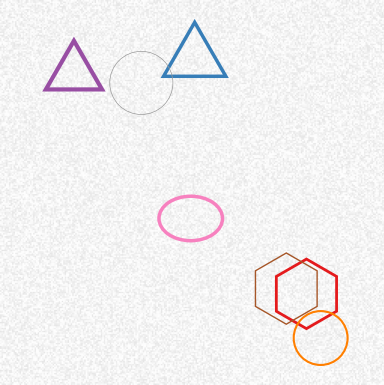[{"shape": "hexagon", "thickness": 2, "radius": 0.45, "center": [0.796, 0.237]}, {"shape": "triangle", "thickness": 2.5, "radius": 0.47, "center": [0.506, 0.849]}, {"shape": "triangle", "thickness": 3, "radius": 0.42, "center": [0.192, 0.81]}, {"shape": "circle", "thickness": 1.5, "radius": 0.35, "center": [0.833, 0.122]}, {"shape": "hexagon", "thickness": 1, "radius": 0.46, "center": [0.744, 0.25]}, {"shape": "oval", "thickness": 2.5, "radius": 0.41, "center": [0.495, 0.433]}, {"shape": "circle", "thickness": 0.5, "radius": 0.41, "center": [0.367, 0.785]}]